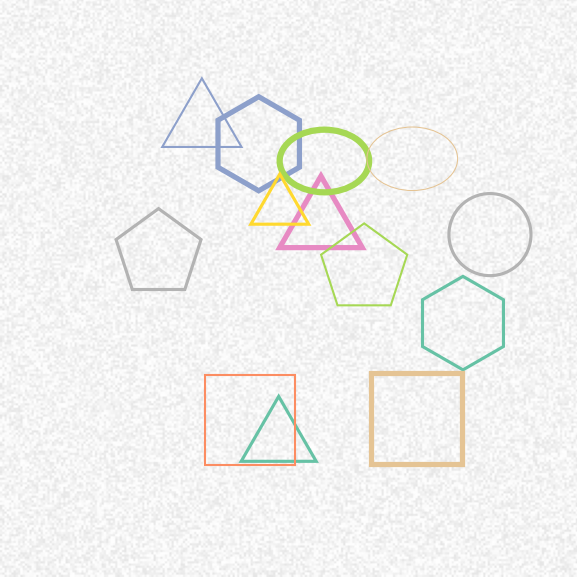[{"shape": "triangle", "thickness": 1.5, "radius": 0.37, "center": [0.483, 0.238]}, {"shape": "hexagon", "thickness": 1.5, "radius": 0.4, "center": [0.802, 0.44]}, {"shape": "square", "thickness": 1, "radius": 0.39, "center": [0.433, 0.272]}, {"shape": "triangle", "thickness": 1, "radius": 0.4, "center": [0.35, 0.784]}, {"shape": "hexagon", "thickness": 2.5, "radius": 0.41, "center": [0.448, 0.75]}, {"shape": "triangle", "thickness": 2.5, "radius": 0.41, "center": [0.556, 0.612]}, {"shape": "oval", "thickness": 3, "radius": 0.39, "center": [0.562, 0.72]}, {"shape": "pentagon", "thickness": 1, "radius": 0.39, "center": [0.631, 0.534]}, {"shape": "triangle", "thickness": 1.5, "radius": 0.29, "center": [0.484, 0.64]}, {"shape": "oval", "thickness": 0.5, "radius": 0.39, "center": [0.714, 0.724]}, {"shape": "square", "thickness": 2.5, "radius": 0.39, "center": [0.722, 0.275]}, {"shape": "circle", "thickness": 1.5, "radius": 0.36, "center": [0.848, 0.593]}, {"shape": "pentagon", "thickness": 1.5, "radius": 0.39, "center": [0.275, 0.56]}]